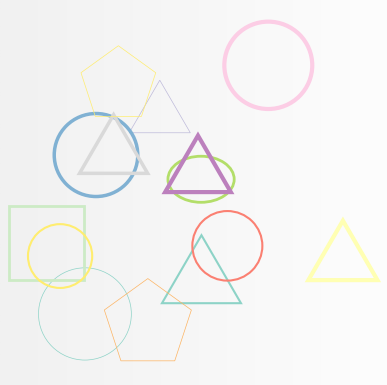[{"shape": "triangle", "thickness": 1.5, "radius": 0.59, "center": [0.52, 0.271]}, {"shape": "circle", "thickness": 0.5, "radius": 0.6, "center": [0.219, 0.185]}, {"shape": "triangle", "thickness": 3, "radius": 0.51, "center": [0.885, 0.324]}, {"shape": "triangle", "thickness": 0.5, "radius": 0.46, "center": [0.412, 0.701]}, {"shape": "circle", "thickness": 1.5, "radius": 0.45, "center": [0.587, 0.361]}, {"shape": "circle", "thickness": 2.5, "radius": 0.54, "center": [0.248, 0.597]}, {"shape": "pentagon", "thickness": 0.5, "radius": 0.59, "center": [0.382, 0.158]}, {"shape": "oval", "thickness": 2, "radius": 0.43, "center": [0.519, 0.534]}, {"shape": "circle", "thickness": 3, "radius": 0.57, "center": [0.692, 0.83]}, {"shape": "triangle", "thickness": 2.5, "radius": 0.51, "center": [0.293, 0.6]}, {"shape": "triangle", "thickness": 3, "radius": 0.49, "center": [0.511, 0.55]}, {"shape": "square", "thickness": 2, "radius": 0.48, "center": [0.12, 0.368]}, {"shape": "pentagon", "thickness": 0.5, "radius": 0.51, "center": [0.305, 0.78]}, {"shape": "circle", "thickness": 1.5, "radius": 0.41, "center": [0.155, 0.335]}]